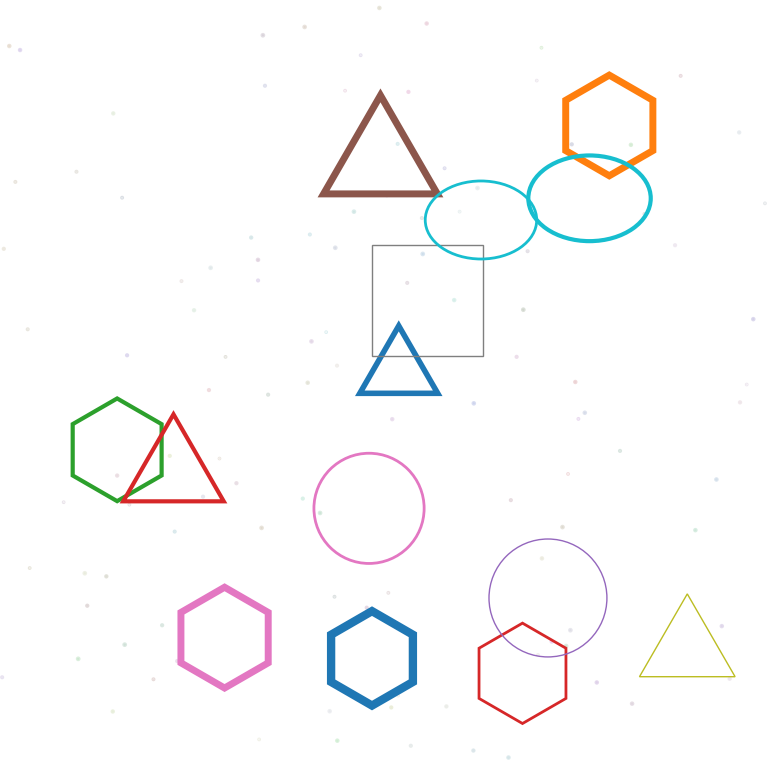[{"shape": "triangle", "thickness": 2, "radius": 0.29, "center": [0.518, 0.518]}, {"shape": "hexagon", "thickness": 3, "radius": 0.31, "center": [0.483, 0.145]}, {"shape": "hexagon", "thickness": 2.5, "radius": 0.33, "center": [0.791, 0.837]}, {"shape": "hexagon", "thickness": 1.5, "radius": 0.33, "center": [0.152, 0.416]}, {"shape": "hexagon", "thickness": 1, "radius": 0.33, "center": [0.679, 0.126]}, {"shape": "triangle", "thickness": 1.5, "radius": 0.38, "center": [0.225, 0.387]}, {"shape": "circle", "thickness": 0.5, "radius": 0.38, "center": [0.712, 0.223]}, {"shape": "triangle", "thickness": 2.5, "radius": 0.43, "center": [0.494, 0.791]}, {"shape": "hexagon", "thickness": 2.5, "radius": 0.33, "center": [0.292, 0.172]}, {"shape": "circle", "thickness": 1, "radius": 0.36, "center": [0.479, 0.34]}, {"shape": "square", "thickness": 0.5, "radius": 0.36, "center": [0.555, 0.609]}, {"shape": "triangle", "thickness": 0.5, "radius": 0.36, "center": [0.893, 0.157]}, {"shape": "oval", "thickness": 1.5, "radius": 0.4, "center": [0.766, 0.742]}, {"shape": "oval", "thickness": 1, "radius": 0.36, "center": [0.625, 0.714]}]